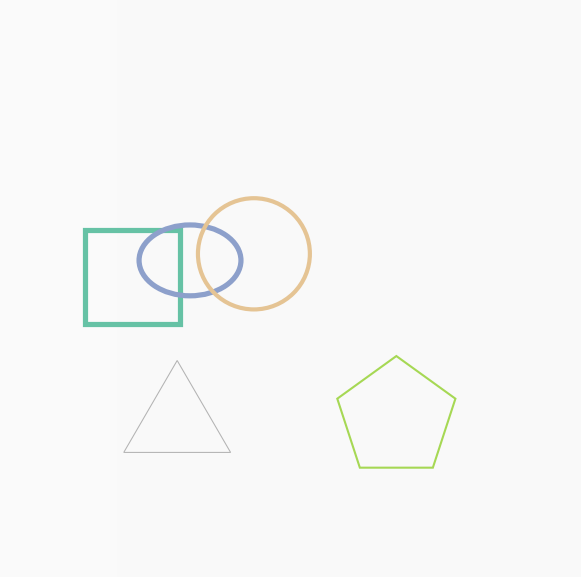[{"shape": "square", "thickness": 2.5, "radius": 0.41, "center": [0.228, 0.519]}, {"shape": "oval", "thickness": 2.5, "radius": 0.44, "center": [0.327, 0.548]}, {"shape": "pentagon", "thickness": 1, "radius": 0.53, "center": [0.682, 0.276]}, {"shape": "circle", "thickness": 2, "radius": 0.48, "center": [0.437, 0.56]}, {"shape": "triangle", "thickness": 0.5, "radius": 0.53, "center": [0.305, 0.269]}]